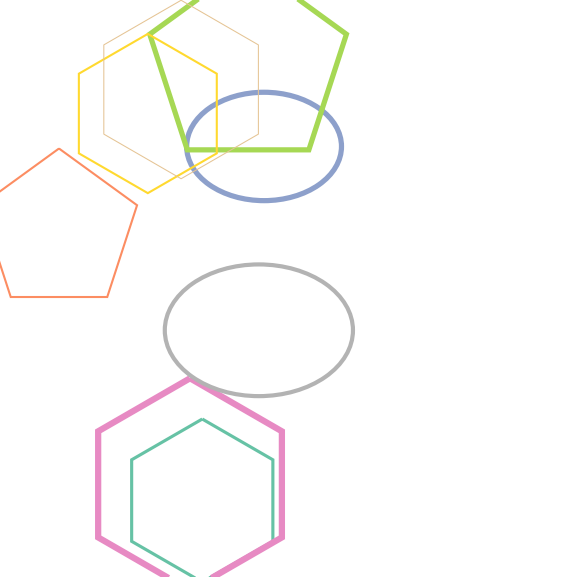[{"shape": "hexagon", "thickness": 1.5, "radius": 0.71, "center": [0.35, 0.132]}, {"shape": "pentagon", "thickness": 1, "radius": 0.71, "center": [0.102, 0.6]}, {"shape": "oval", "thickness": 2.5, "radius": 0.67, "center": [0.457, 0.746]}, {"shape": "hexagon", "thickness": 3, "radius": 0.92, "center": [0.329, 0.16]}, {"shape": "pentagon", "thickness": 2.5, "radius": 0.9, "center": [0.43, 0.885]}, {"shape": "hexagon", "thickness": 1, "radius": 0.69, "center": [0.256, 0.803]}, {"shape": "hexagon", "thickness": 0.5, "radius": 0.77, "center": [0.314, 0.844]}, {"shape": "oval", "thickness": 2, "radius": 0.81, "center": [0.448, 0.427]}]